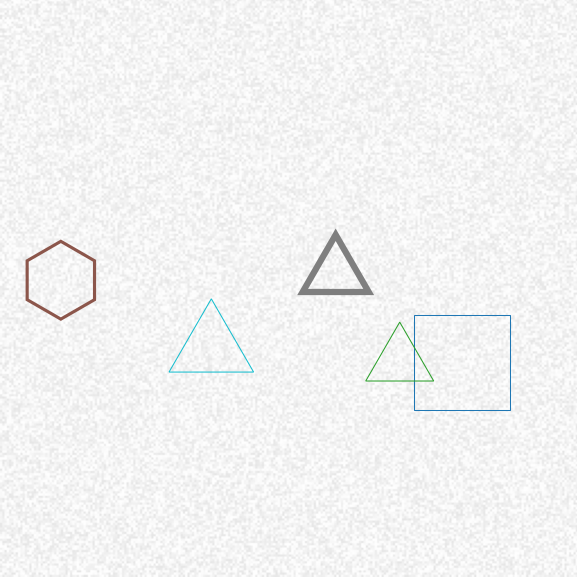[{"shape": "square", "thickness": 0.5, "radius": 0.41, "center": [0.8, 0.371]}, {"shape": "triangle", "thickness": 0.5, "radius": 0.34, "center": [0.692, 0.373]}, {"shape": "hexagon", "thickness": 1.5, "radius": 0.34, "center": [0.105, 0.514]}, {"shape": "triangle", "thickness": 3, "radius": 0.33, "center": [0.581, 0.527]}, {"shape": "triangle", "thickness": 0.5, "radius": 0.42, "center": [0.366, 0.397]}]